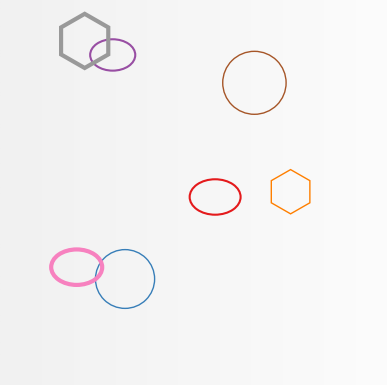[{"shape": "oval", "thickness": 1.5, "radius": 0.33, "center": [0.555, 0.488]}, {"shape": "circle", "thickness": 1, "radius": 0.38, "center": [0.323, 0.275]}, {"shape": "oval", "thickness": 1.5, "radius": 0.29, "center": [0.291, 0.857]}, {"shape": "hexagon", "thickness": 1, "radius": 0.29, "center": [0.75, 0.502]}, {"shape": "circle", "thickness": 1, "radius": 0.41, "center": [0.657, 0.785]}, {"shape": "oval", "thickness": 3, "radius": 0.33, "center": [0.198, 0.306]}, {"shape": "hexagon", "thickness": 3, "radius": 0.35, "center": [0.219, 0.894]}]